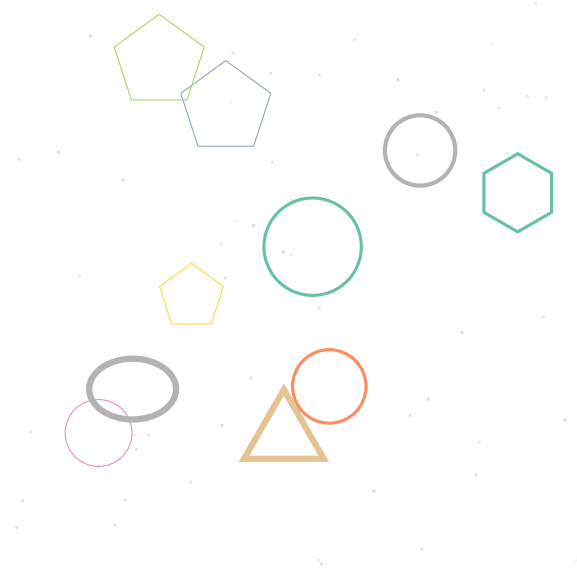[{"shape": "hexagon", "thickness": 1.5, "radius": 0.34, "center": [0.897, 0.665]}, {"shape": "circle", "thickness": 1.5, "radius": 0.42, "center": [0.541, 0.572]}, {"shape": "circle", "thickness": 1.5, "radius": 0.32, "center": [0.57, 0.33]}, {"shape": "pentagon", "thickness": 0.5, "radius": 0.41, "center": [0.391, 0.812]}, {"shape": "circle", "thickness": 0.5, "radius": 0.29, "center": [0.171, 0.249]}, {"shape": "pentagon", "thickness": 0.5, "radius": 0.41, "center": [0.276, 0.892]}, {"shape": "pentagon", "thickness": 0.5, "radius": 0.29, "center": [0.332, 0.485]}, {"shape": "triangle", "thickness": 3, "radius": 0.4, "center": [0.492, 0.245]}, {"shape": "circle", "thickness": 2, "radius": 0.3, "center": [0.727, 0.739]}, {"shape": "oval", "thickness": 3, "radius": 0.38, "center": [0.23, 0.325]}]